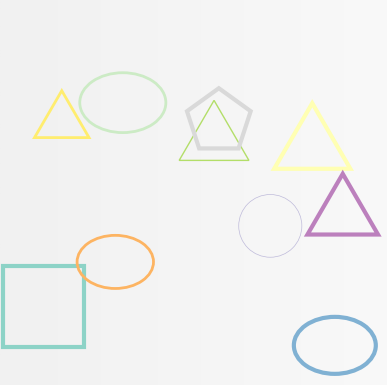[{"shape": "square", "thickness": 3, "radius": 0.53, "center": [0.112, 0.203]}, {"shape": "triangle", "thickness": 3, "radius": 0.57, "center": [0.806, 0.618]}, {"shape": "circle", "thickness": 0.5, "radius": 0.41, "center": [0.698, 0.413]}, {"shape": "oval", "thickness": 3, "radius": 0.53, "center": [0.864, 0.103]}, {"shape": "oval", "thickness": 2, "radius": 0.49, "center": [0.298, 0.32]}, {"shape": "triangle", "thickness": 1, "radius": 0.52, "center": [0.552, 0.635]}, {"shape": "pentagon", "thickness": 3, "radius": 0.43, "center": [0.565, 0.684]}, {"shape": "triangle", "thickness": 3, "radius": 0.53, "center": [0.884, 0.443]}, {"shape": "oval", "thickness": 2, "radius": 0.56, "center": [0.317, 0.733]}, {"shape": "triangle", "thickness": 2, "radius": 0.41, "center": [0.159, 0.683]}]